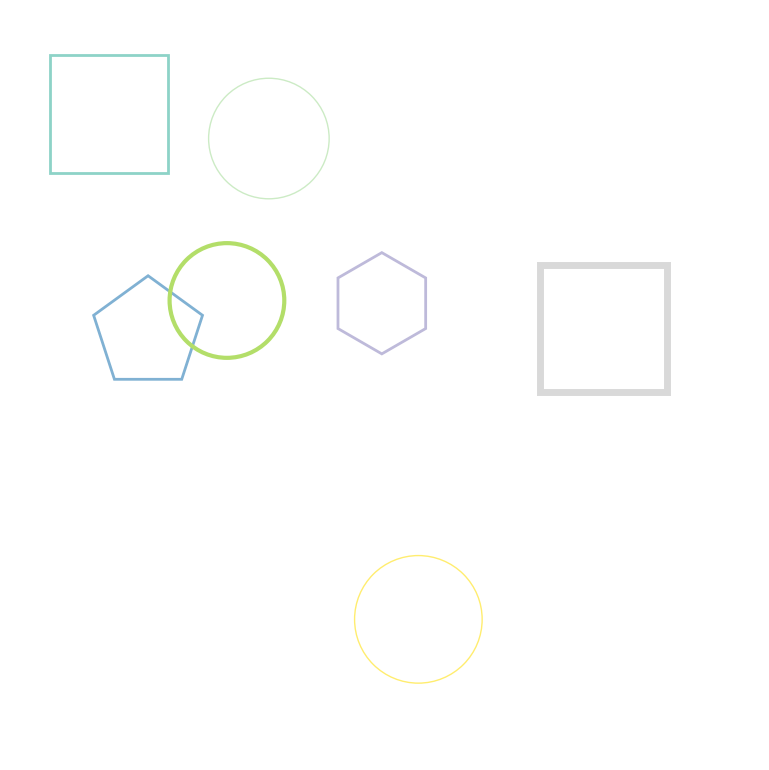[{"shape": "square", "thickness": 1, "radius": 0.39, "center": [0.141, 0.852]}, {"shape": "hexagon", "thickness": 1, "radius": 0.33, "center": [0.496, 0.606]}, {"shape": "pentagon", "thickness": 1, "radius": 0.37, "center": [0.192, 0.568]}, {"shape": "circle", "thickness": 1.5, "radius": 0.37, "center": [0.295, 0.61]}, {"shape": "square", "thickness": 2.5, "radius": 0.41, "center": [0.784, 0.573]}, {"shape": "circle", "thickness": 0.5, "radius": 0.39, "center": [0.349, 0.82]}, {"shape": "circle", "thickness": 0.5, "radius": 0.41, "center": [0.543, 0.196]}]